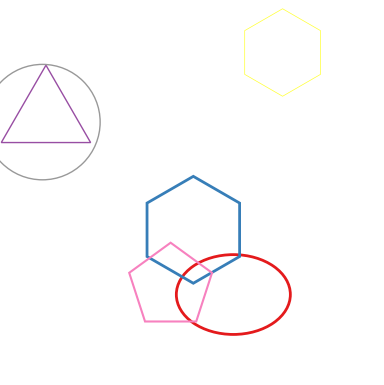[{"shape": "oval", "thickness": 2, "radius": 0.74, "center": [0.606, 0.235]}, {"shape": "hexagon", "thickness": 2, "radius": 0.69, "center": [0.502, 0.403]}, {"shape": "triangle", "thickness": 1, "radius": 0.67, "center": [0.119, 0.697]}, {"shape": "hexagon", "thickness": 0.5, "radius": 0.57, "center": [0.734, 0.864]}, {"shape": "pentagon", "thickness": 1.5, "radius": 0.57, "center": [0.443, 0.256]}, {"shape": "circle", "thickness": 1, "radius": 0.75, "center": [0.11, 0.683]}]